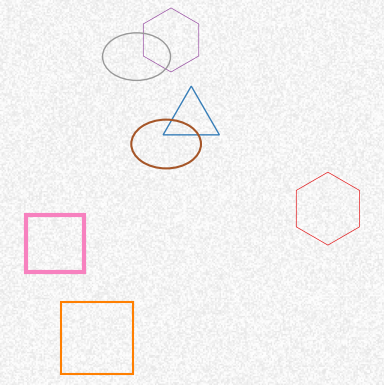[{"shape": "hexagon", "thickness": 0.5, "radius": 0.47, "center": [0.852, 0.458]}, {"shape": "triangle", "thickness": 1, "radius": 0.42, "center": [0.497, 0.692]}, {"shape": "hexagon", "thickness": 0.5, "radius": 0.42, "center": [0.444, 0.896]}, {"shape": "square", "thickness": 1.5, "radius": 0.47, "center": [0.252, 0.121]}, {"shape": "oval", "thickness": 1.5, "radius": 0.45, "center": [0.432, 0.626]}, {"shape": "square", "thickness": 3, "radius": 0.38, "center": [0.144, 0.367]}, {"shape": "oval", "thickness": 1, "radius": 0.44, "center": [0.355, 0.853]}]